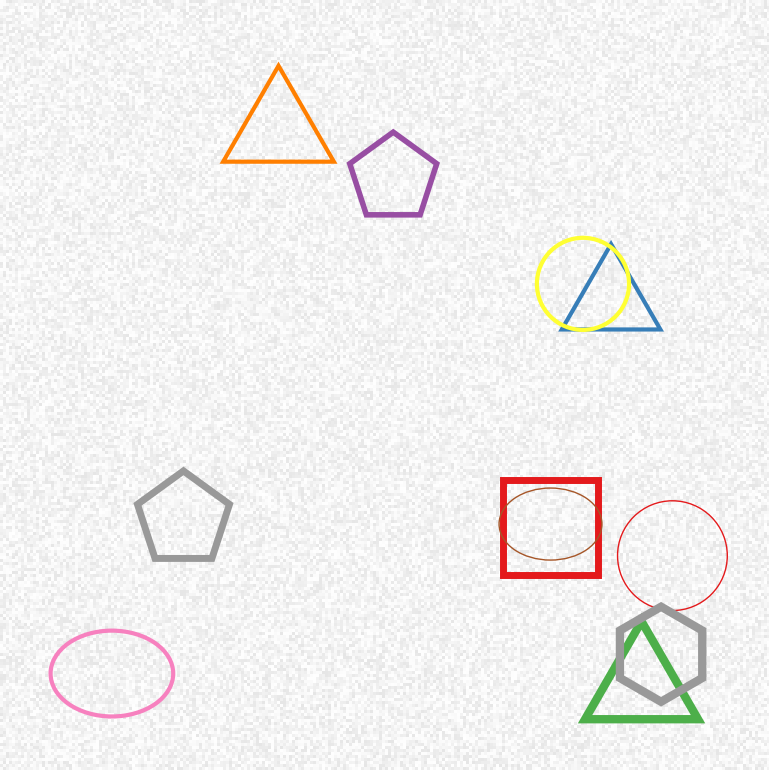[{"shape": "square", "thickness": 2.5, "radius": 0.31, "center": [0.715, 0.315]}, {"shape": "circle", "thickness": 0.5, "radius": 0.36, "center": [0.873, 0.278]}, {"shape": "triangle", "thickness": 1.5, "radius": 0.37, "center": [0.794, 0.609]}, {"shape": "triangle", "thickness": 3, "radius": 0.42, "center": [0.833, 0.108]}, {"shape": "pentagon", "thickness": 2, "radius": 0.3, "center": [0.511, 0.769]}, {"shape": "triangle", "thickness": 1.5, "radius": 0.42, "center": [0.362, 0.832]}, {"shape": "circle", "thickness": 1.5, "radius": 0.3, "center": [0.757, 0.631]}, {"shape": "oval", "thickness": 0.5, "radius": 0.33, "center": [0.715, 0.319]}, {"shape": "oval", "thickness": 1.5, "radius": 0.4, "center": [0.145, 0.125]}, {"shape": "hexagon", "thickness": 3, "radius": 0.31, "center": [0.859, 0.15]}, {"shape": "pentagon", "thickness": 2.5, "radius": 0.31, "center": [0.238, 0.326]}]